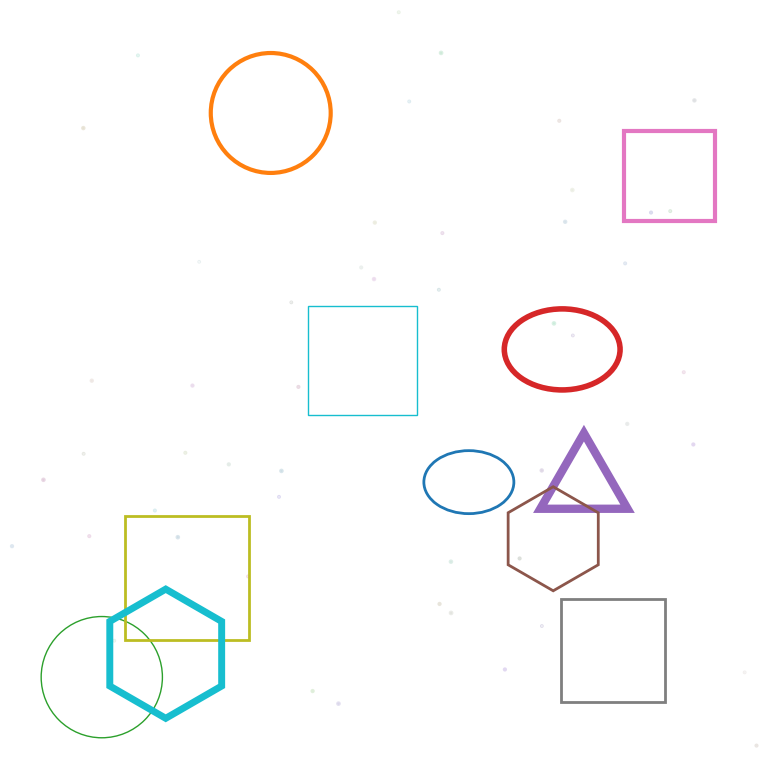[{"shape": "oval", "thickness": 1, "radius": 0.29, "center": [0.609, 0.374]}, {"shape": "circle", "thickness": 1.5, "radius": 0.39, "center": [0.352, 0.853]}, {"shape": "circle", "thickness": 0.5, "radius": 0.39, "center": [0.132, 0.121]}, {"shape": "oval", "thickness": 2, "radius": 0.38, "center": [0.73, 0.546]}, {"shape": "triangle", "thickness": 3, "radius": 0.33, "center": [0.758, 0.372]}, {"shape": "hexagon", "thickness": 1, "radius": 0.34, "center": [0.718, 0.3]}, {"shape": "square", "thickness": 1.5, "radius": 0.29, "center": [0.87, 0.772]}, {"shape": "square", "thickness": 1, "radius": 0.34, "center": [0.796, 0.155]}, {"shape": "square", "thickness": 1, "radius": 0.4, "center": [0.243, 0.25]}, {"shape": "square", "thickness": 0.5, "radius": 0.35, "center": [0.471, 0.532]}, {"shape": "hexagon", "thickness": 2.5, "radius": 0.42, "center": [0.215, 0.151]}]